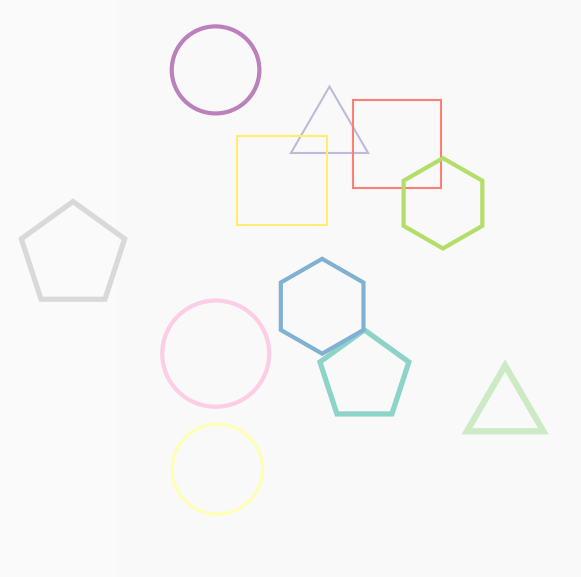[{"shape": "pentagon", "thickness": 2.5, "radius": 0.4, "center": [0.627, 0.347]}, {"shape": "circle", "thickness": 1.5, "radius": 0.39, "center": [0.374, 0.187]}, {"shape": "triangle", "thickness": 1, "radius": 0.38, "center": [0.567, 0.773]}, {"shape": "square", "thickness": 1, "radius": 0.38, "center": [0.683, 0.749]}, {"shape": "hexagon", "thickness": 2, "radius": 0.41, "center": [0.554, 0.469]}, {"shape": "hexagon", "thickness": 2, "radius": 0.39, "center": [0.762, 0.647]}, {"shape": "circle", "thickness": 2, "radius": 0.46, "center": [0.371, 0.387]}, {"shape": "pentagon", "thickness": 2.5, "radius": 0.47, "center": [0.126, 0.557]}, {"shape": "circle", "thickness": 2, "radius": 0.38, "center": [0.371, 0.878]}, {"shape": "triangle", "thickness": 3, "radius": 0.38, "center": [0.869, 0.29]}, {"shape": "square", "thickness": 1, "radius": 0.39, "center": [0.485, 0.687]}]